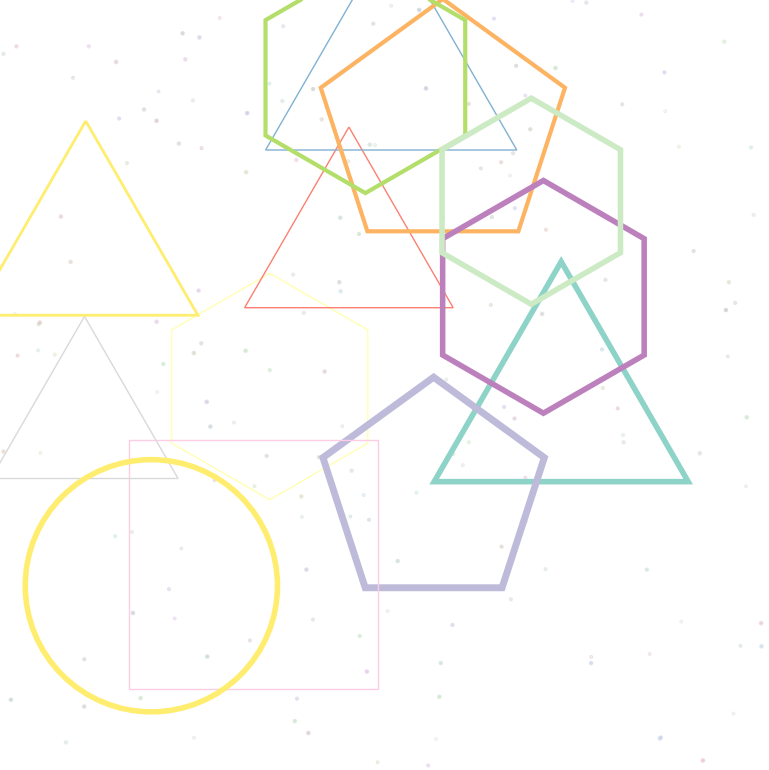[{"shape": "triangle", "thickness": 2, "radius": 0.95, "center": [0.729, 0.47]}, {"shape": "hexagon", "thickness": 0.5, "radius": 0.74, "center": [0.35, 0.498]}, {"shape": "pentagon", "thickness": 2.5, "radius": 0.76, "center": [0.563, 0.359]}, {"shape": "triangle", "thickness": 0.5, "radius": 0.78, "center": [0.453, 0.679]}, {"shape": "triangle", "thickness": 0.5, "radius": 0.94, "center": [0.508, 0.899]}, {"shape": "pentagon", "thickness": 1.5, "radius": 0.83, "center": [0.575, 0.835]}, {"shape": "hexagon", "thickness": 1.5, "radius": 0.75, "center": [0.475, 0.899]}, {"shape": "square", "thickness": 0.5, "radius": 0.81, "center": [0.329, 0.267]}, {"shape": "triangle", "thickness": 0.5, "radius": 0.7, "center": [0.11, 0.449]}, {"shape": "hexagon", "thickness": 2, "radius": 0.76, "center": [0.706, 0.614]}, {"shape": "hexagon", "thickness": 2, "radius": 0.67, "center": [0.69, 0.739]}, {"shape": "circle", "thickness": 2, "radius": 0.82, "center": [0.197, 0.239]}, {"shape": "triangle", "thickness": 1, "radius": 0.84, "center": [0.111, 0.675]}]